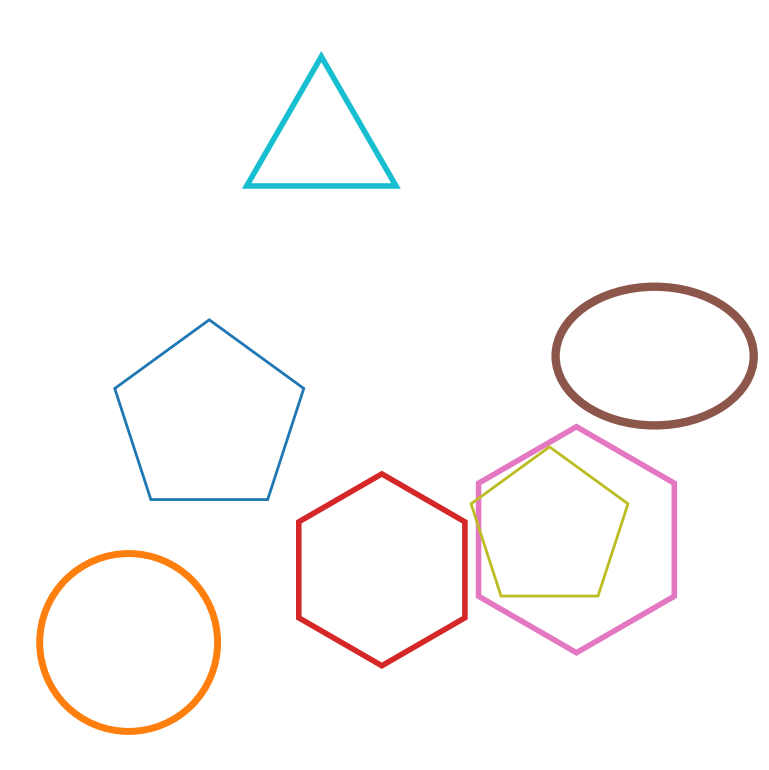[{"shape": "pentagon", "thickness": 1, "radius": 0.65, "center": [0.272, 0.456]}, {"shape": "circle", "thickness": 2.5, "radius": 0.58, "center": [0.167, 0.166]}, {"shape": "hexagon", "thickness": 2, "radius": 0.62, "center": [0.496, 0.26]}, {"shape": "oval", "thickness": 3, "radius": 0.64, "center": [0.85, 0.538]}, {"shape": "hexagon", "thickness": 2, "radius": 0.73, "center": [0.749, 0.299]}, {"shape": "pentagon", "thickness": 1, "radius": 0.54, "center": [0.714, 0.313]}, {"shape": "triangle", "thickness": 2, "radius": 0.56, "center": [0.417, 0.814]}]